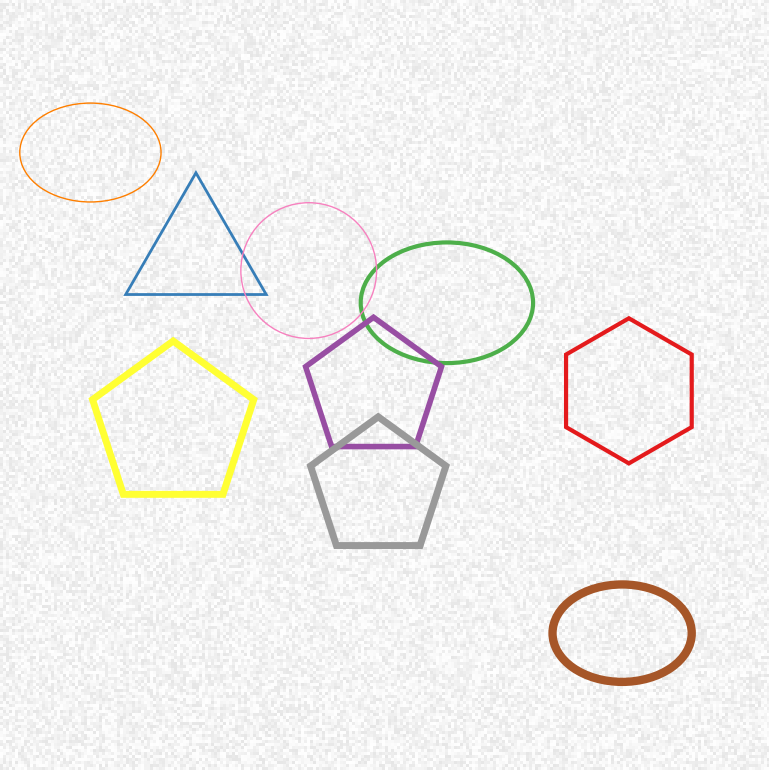[{"shape": "hexagon", "thickness": 1.5, "radius": 0.47, "center": [0.817, 0.492]}, {"shape": "triangle", "thickness": 1, "radius": 0.53, "center": [0.254, 0.67]}, {"shape": "oval", "thickness": 1.5, "radius": 0.56, "center": [0.58, 0.607]}, {"shape": "pentagon", "thickness": 2, "radius": 0.46, "center": [0.485, 0.495]}, {"shape": "oval", "thickness": 0.5, "radius": 0.46, "center": [0.117, 0.802]}, {"shape": "pentagon", "thickness": 2.5, "radius": 0.55, "center": [0.225, 0.447]}, {"shape": "oval", "thickness": 3, "radius": 0.45, "center": [0.808, 0.178]}, {"shape": "circle", "thickness": 0.5, "radius": 0.44, "center": [0.401, 0.649]}, {"shape": "pentagon", "thickness": 2.5, "radius": 0.46, "center": [0.491, 0.366]}]